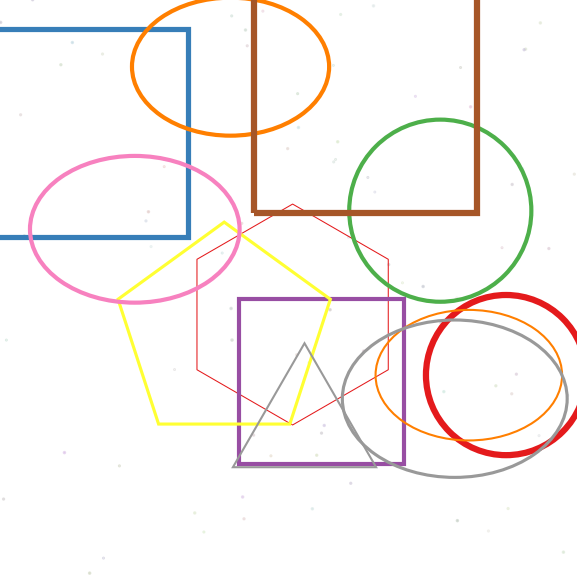[{"shape": "hexagon", "thickness": 0.5, "radius": 0.96, "center": [0.507, 0.455]}, {"shape": "circle", "thickness": 3, "radius": 0.69, "center": [0.876, 0.35]}, {"shape": "square", "thickness": 2.5, "radius": 0.9, "center": [0.146, 0.769]}, {"shape": "circle", "thickness": 2, "radius": 0.79, "center": [0.762, 0.634]}, {"shape": "square", "thickness": 2, "radius": 0.71, "center": [0.557, 0.338]}, {"shape": "oval", "thickness": 2, "radius": 0.85, "center": [0.399, 0.884]}, {"shape": "oval", "thickness": 1, "radius": 0.81, "center": [0.812, 0.349]}, {"shape": "pentagon", "thickness": 1.5, "radius": 0.97, "center": [0.388, 0.421]}, {"shape": "square", "thickness": 3, "radius": 0.96, "center": [0.633, 0.823]}, {"shape": "oval", "thickness": 2, "radius": 0.91, "center": [0.233, 0.602]}, {"shape": "oval", "thickness": 1.5, "radius": 0.97, "center": [0.787, 0.309]}, {"shape": "triangle", "thickness": 1, "radius": 0.72, "center": [0.527, 0.262]}]